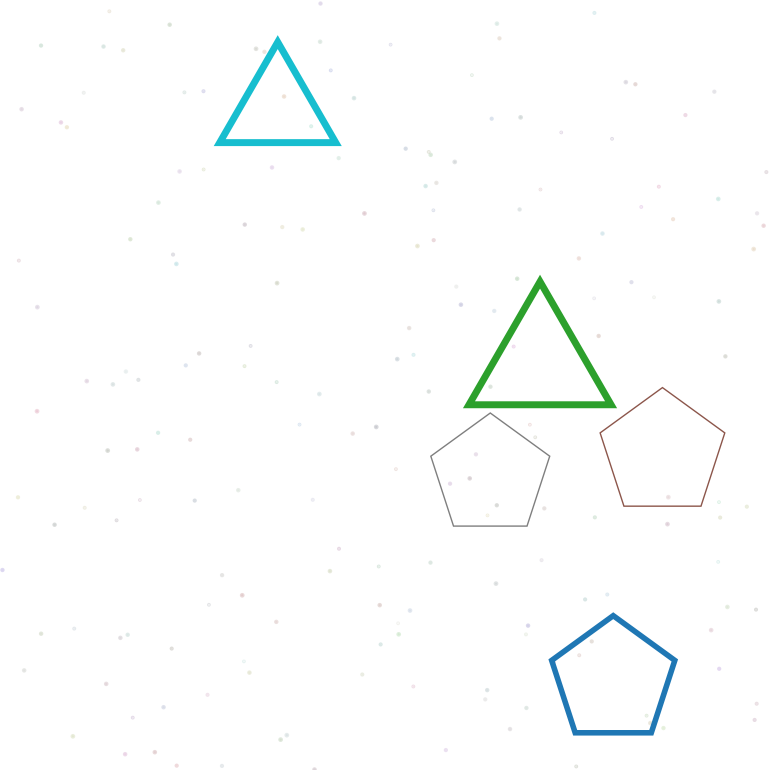[{"shape": "pentagon", "thickness": 2, "radius": 0.42, "center": [0.796, 0.116]}, {"shape": "triangle", "thickness": 2.5, "radius": 0.53, "center": [0.701, 0.528]}, {"shape": "pentagon", "thickness": 0.5, "radius": 0.43, "center": [0.86, 0.412]}, {"shape": "pentagon", "thickness": 0.5, "radius": 0.41, "center": [0.637, 0.382]}, {"shape": "triangle", "thickness": 2.5, "radius": 0.44, "center": [0.361, 0.858]}]